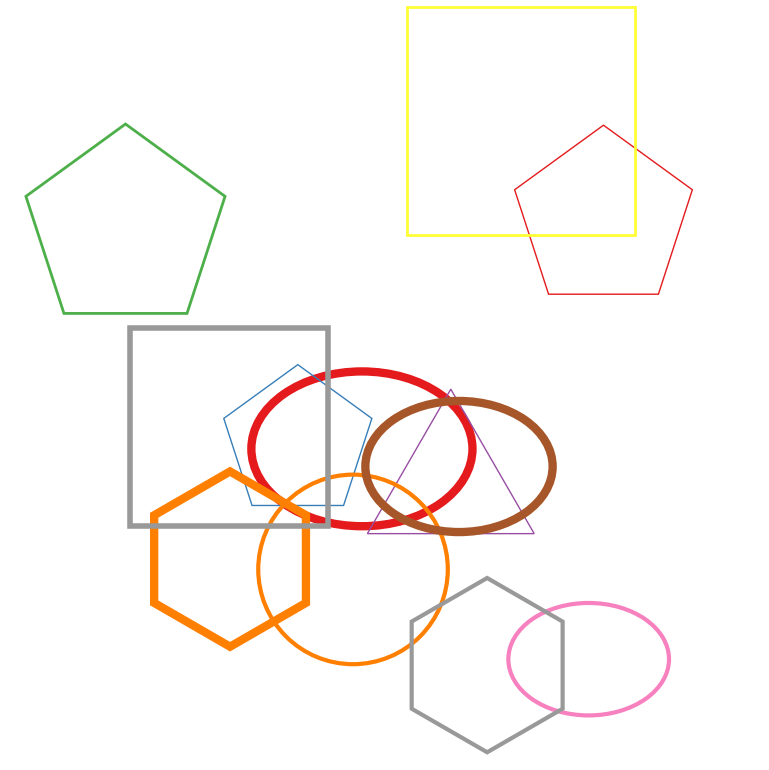[{"shape": "oval", "thickness": 3, "radius": 0.72, "center": [0.47, 0.417]}, {"shape": "pentagon", "thickness": 0.5, "radius": 0.61, "center": [0.784, 0.716]}, {"shape": "pentagon", "thickness": 0.5, "radius": 0.51, "center": [0.387, 0.425]}, {"shape": "pentagon", "thickness": 1, "radius": 0.68, "center": [0.163, 0.703]}, {"shape": "triangle", "thickness": 0.5, "radius": 0.63, "center": [0.585, 0.369]}, {"shape": "hexagon", "thickness": 3, "radius": 0.57, "center": [0.299, 0.274]}, {"shape": "circle", "thickness": 1.5, "radius": 0.62, "center": [0.458, 0.261]}, {"shape": "square", "thickness": 1, "radius": 0.74, "center": [0.677, 0.843]}, {"shape": "oval", "thickness": 3, "radius": 0.61, "center": [0.596, 0.394]}, {"shape": "oval", "thickness": 1.5, "radius": 0.52, "center": [0.765, 0.144]}, {"shape": "hexagon", "thickness": 1.5, "radius": 0.57, "center": [0.633, 0.136]}, {"shape": "square", "thickness": 2, "radius": 0.64, "center": [0.298, 0.445]}]